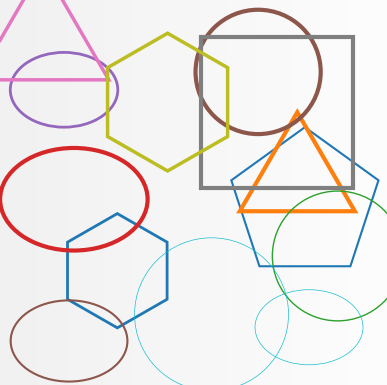[{"shape": "pentagon", "thickness": 1.5, "radius": 1.0, "center": [0.787, 0.47]}, {"shape": "hexagon", "thickness": 2, "radius": 0.74, "center": [0.303, 0.297]}, {"shape": "triangle", "thickness": 3, "radius": 0.86, "center": [0.767, 0.537]}, {"shape": "circle", "thickness": 1, "radius": 0.84, "center": [0.871, 0.335]}, {"shape": "oval", "thickness": 3, "radius": 0.95, "center": [0.191, 0.482]}, {"shape": "oval", "thickness": 2, "radius": 0.69, "center": [0.165, 0.767]}, {"shape": "oval", "thickness": 1.5, "radius": 0.75, "center": [0.178, 0.114]}, {"shape": "circle", "thickness": 3, "radius": 0.81, "center": [0.666, 0.813]}, {"shape": "triangle", "thickness": 2.5, "radius": 0.98, "center": [0.111, 0.891]}, {"shape": "square", "thickness": 3, "radius": 0.98, "center": [0.714, 0.709]}, {"shape": "hexagon", "thickness": 2.5, "radius": 0.89, "center": [0.433, 0.735]}, {"shape": "oval", "thickness": 0.5, "radius": 0.7, "center": [0.797, 0.15]}, {"shape": "circle", "thickness": 0.5, "radius": 0.99, "center": [0.546, 0.184]}]